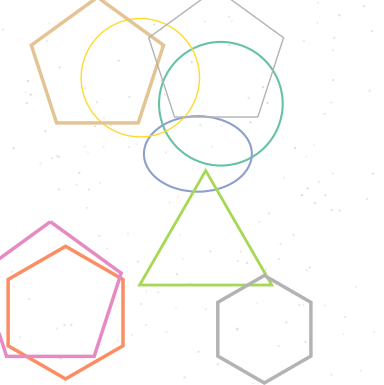[{"shape": "circle", "thickness": 1.5, "radius": 0.8, "center": [0.574, 0.731]}, {"shape": "hexagon", "thickness": 2.5, "radius": 0.86, "center": [0.17, 0.188]}, {"shape": "oval", "thickness": 1.5, "radius": 0.7, "center": [0.514, 0.6]}, {"shape": "pentagon", "thickness": 2.5, "radius": 0.97, "center": [0.131, 0.231]}, {"shape": "triangle", "thickness": 2, "radius": 0.99, "center": [0.534, 0.359]}, {"shape": "circle", "thickness": 1, "radius": 0.77, "center": [0.364, 0.798]}, {"shape": "pentagon", "thickness": 2.5, "radius": 0.9, "center": [0.253, 0.827]}, {"shape": "pentagon", "thickness": 1, "radius": 0.92, "center": [0.561, 0.845]}, {"shape": "hexagon", "thickness": 2.5, "radius": 0.7, "center": [0.687, 0.145]}]